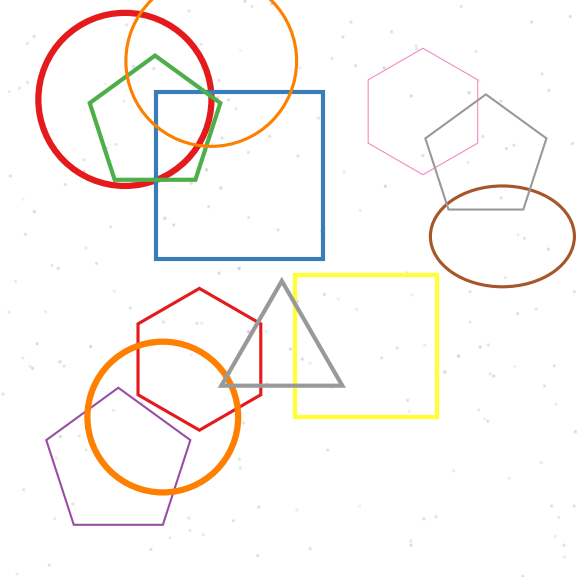[{"shape": "hexagon", "thickness": 1.5, "radius": 0.61, "center": [0.345, 0.377]}, {"shape": "circle", "thickness": 3, "radius": 0.75, "center": [0.216, 0.827]}, {"shape": "square", "thickness": 2, "radius": 0.72, "center": [0.414, 0.695]}, {"shape": "pentagon", "thickness": 2, "radius": 0.59, "center": [0.268, 0.784]}, {"shape": "pentagon", "thickness": 1, "radius": 0.66, "center": [0.205, 0.197]}, {"shape": "circle", "thickness": 1.5, "radius": 0.74, "center": [0.366, 0.893]}, {"shape": "circle", "thickness": 3, "radius": 0.65, "center": [0.282, 0.277]}, {"shape": "square", "thickness": 2, "radius": 0.62, "center": [0.633, 0.401]}, {"shape": "oval", "thickness": 1.5, "radius": 0.62, "center": [0.87, 0.59]}, {"shape": "hexagon", "thickness": 0.5, "radius": 0.55, "center": [0.732, 0.806]}, {"shape": "pentagon", "thickness": 1, "radius": 0.55, "center": [0.841, 0.725]}, {"shape": "triangle", "thickness": 2, "radius": 0.6, "center": [0.488, 0.392]}]